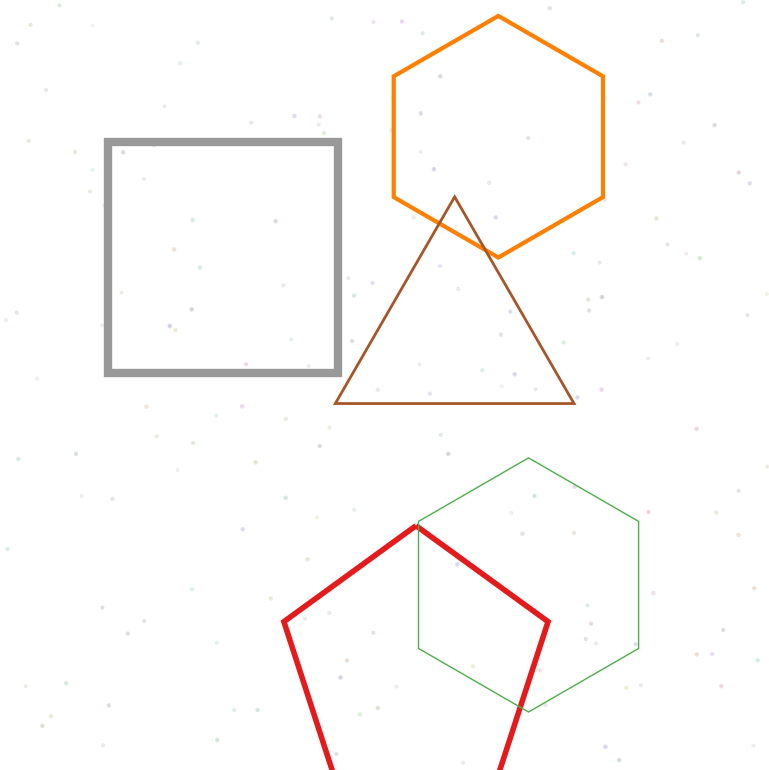[{"shape": "pentagon", "thickness": 2, "radius": 0.9, "center": [0.54, 0.137]}, {"shape": "hexagon", "thickness": 0.5, "radius": 0.83, "center": [0.686, 0.24]}, {"shape": "hexagon", "thickness": 1.5, "radius": 0.78, "center": [0.647, 0.822]}, {"shape": "triangle", "thickness": 1, "radius": 0.89, "center": [0.59, 0.565]}, {"shape": "square", "thickness": 3, "radius": 0.75, "center": [0.29, 0.666]}]